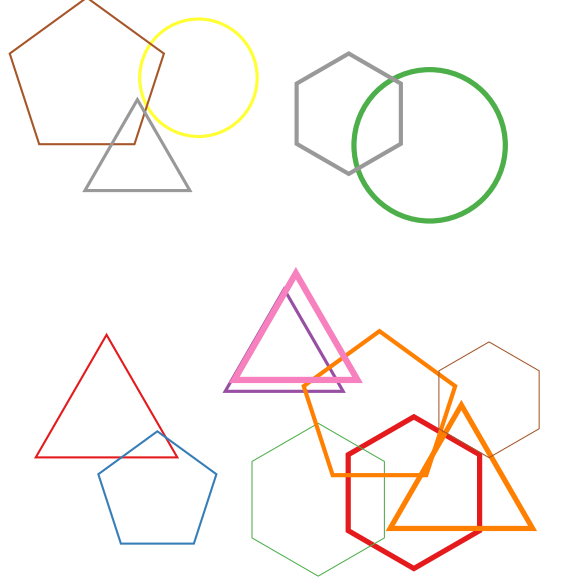[{"shape": "triangle", "thickness": 1, "radius": 0.71, "center": [0.184, 0.278]}, {"shape": "hexagon", "thickness": 2.5, "radius": 0.66, "center": [0.717, 0.146]}, {"shape": "pentagon", "thickness": 1, "radius": 0.54, "center": [0.273, 0.145]}, {"shape": "hexagon", "thickness": 0.5, "radius": 0.66, "center": [0.551, 0.134]}, {"shape": "circle", "thickness": 2.5, "radius": 0.66, "center": [0.744, 0.747]}, {"shape": "triangle", "thickness": 1.5, "radius": 0.59, "center": [0.492, 0.38]}, {"shape": "triangle", "thickness": 2.5, "radius": 0.71, "center": [0.799, 0.155]}, {"shape": "pentagon", "thickness": 2, "radius": 0.69, "center": [0.657, 0.288]}, {"shape": "circle", "thickness": 1.5, "radius": 0.51, "center": [0.344, 0.864]}, {"shape": "pentagon", "thickness": 1, "radius": 0.7, "center": [0.15, 0.863]}, {"shape": "hexagon", "thickness": 0.5, "radius": 0.5, "center": [0.847, 0.307]}, {"shape": "triangle", "thickness": 3, "radius": 0.62, "center": [0.512, 0.403]}, {"shape": "hexagon", "thickness": 2, "radius": 0.52, "center": [0.604, 0.802]}, {"shape": "triangle", "thickness": 1.5, "radius": 0.52, "center": [0.238, 0.722]}]